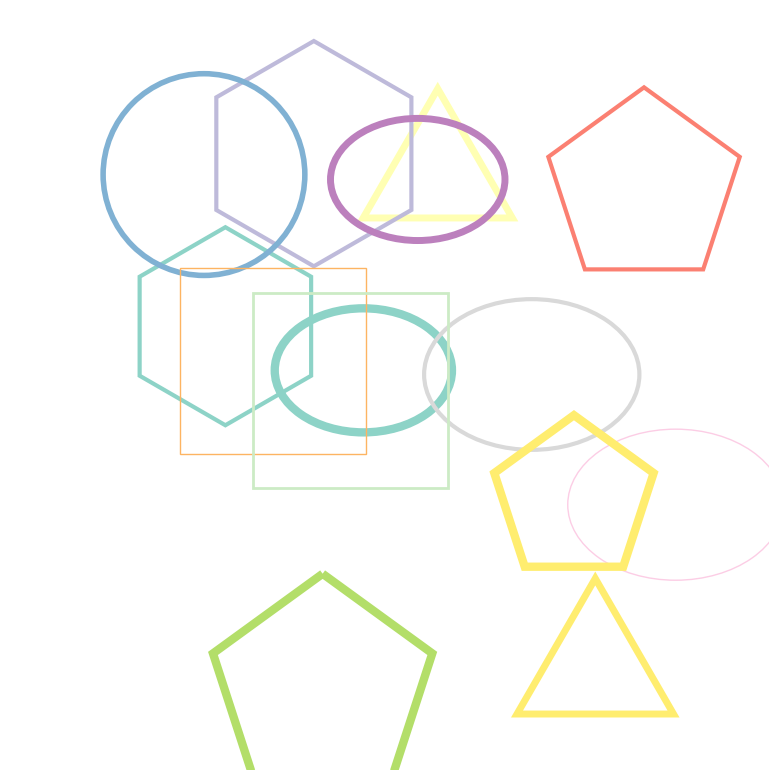[{"shape": "hexagon", "thickness": 1.5, "radius": 0.64, "center": [0.293, 0.576]}, {"shape": "oval", "thickness": 3, "radius": 0.58, "center": [0.472, 0.519]}, {"shape": "triangle", "thickness": 2.5, "radius": 0.56, "center": [0.568, 0.773]}, {"shape": "hexagon", "thickness": 1.5, "radius": 0.73, "center": [0.408, 0.8]}, {"shape": "pentagon", "thickness": 1.5, "radius": 0.65, "center": [0.836, 0.756]}, {"shape": "circle", "thickness": 2, "radius": 0.65, "center": [0.265, 0.773]}, {"shape": "square", "thickness": 0.5, "radius": 0.6, "center": [0.355, 0.531]}, {"shape": "pentagon", "thickness": 3, "radius": 0.75, "center": [0.419, 0.105]}, {"shape": "oval", "thickness": 0.5, "radius": 0.7, "center": [0.877, 0.345]}, {"shape": "oval", "thickness": 1.5, "radius": 0.7, "center": [0.691, 0.514]}, {"shape": "oval", "thickness": 2.5, "radius": 0.57, "center": [0.543, 0.767]}, {"shape": "square", "thickness": 1, "radius": 0.63, "center": [0.455, 0.493]}, {"shape": "triangle", "thickness": 2.5, "radius": 0.59, "center": [0.773, 0.131]}, {"shape": "pentagon", "thickness": 3, "radius": 0.54, "center": [0.745, 0.352]}]